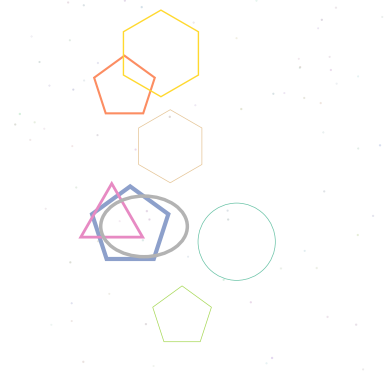[{"shape": "circle", "thickness": 0.5, "radius": 0.5, "center": [0.615, 0.372]}, {"shape": "pentagon", "thickness": 1.5, "radius": 0.41, "center": [0.323, 0.773]}, {"shape": "pentagon", "thickness": 3, "radius": 0.52, "center": [0.338, 0.412]}, {"shape": "triangle", "thickness": 2, "radius": 0.46, "center": [0.29, 0.43]}, {"shape": "pentagon", "thickness": 0.5, "radius": 0.4, "center": [0.473, 0.177]}, {"shape": "hexagon", "thickness": 1, "radius": 0.56, "center": [0.418, 0.861]}, {"shape": "hexagon", "thickness": 0.5, "radius": 0.47, "center": [0.442, 0.62]}, {"shape": "oval", "thickness": 2.5, "radius": 0.56, "center": [0.374, 0.412]}]